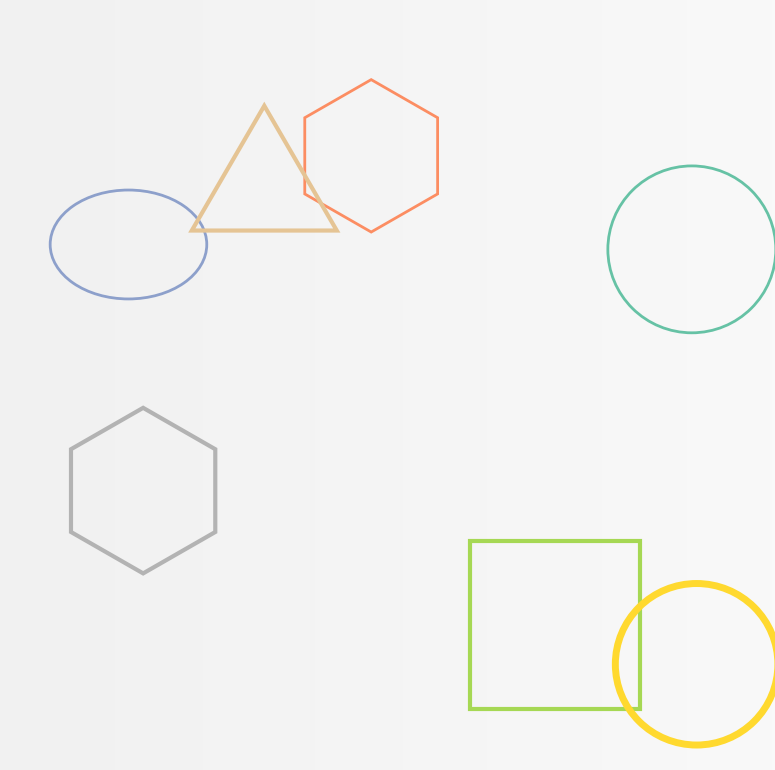[{"shape": "circle", "thickness": 1, "radius": 0.54, "center": [0.893, 0.676]}, {"shape": "hexagon", "thickness": 1, "radius": 0.49, "center": [0.479, 0.798]}, {"shape": "oval", "thickness": 1, "radius": 0.51, "center": [0.166, 0.682]}, {"shape": "square", "thickness": 1.5, "radius": 0.55, "center": [0.716, 0.188]}, {"shape": "circle", "thickness": 2.5, "radius": 0.52, "center": [0.899, 0.137]}, {"shape": "triangle", "thickness": 1.5, "radius": 0.54, "center": [0.341, 0.755]}, {"shape": "hexagon", "thickness": 1.5, "radius": 0.54, "center": [0.185, 0.363]}]